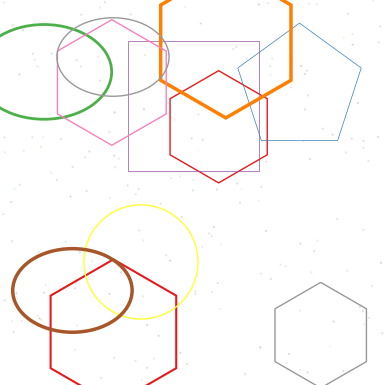[{"shape": "hexagon", "thickness": 1.5, "radius": 0.94, "center": [0.295, 0.138]}, {"shape": "hexagon", "thickness": 1, "radius": 0.73, "center": [0.568, 0.671]}, {"shape": "pentagon", "thickness": 0.5, "radius": 0.84, "center": [0.778, 0.771]}, {"shape": "oval", "thickness": 2, "radius": 0.88, "center": [0.114, 0.813]}, {"shape": "square", "thickness": 0.5, "radius": 0.85, "center": [0.503, 0.725]}, {"shape": "hexagon", "thickness": 2.5, "radius": 0.98, "center": [0.587, 0.889]}, {"shape": "circle", "thickness": 1, "radius": 0.74, "center": [0.366, 0.32]}, {"shape": "oval", "thickness": 2.5, "radius": 0.78, "center": [0.188, 0.246]}, {"shape": "hexagon", "thickness": 1, "radius": 0.82, "center": [0.29, 0.786]}, {"shape": "hexagon", "thickness": 1, "radius": 0.69, "center": [0.833, 0.129]}, {"shape": "oval", "thickness": 1, "radius": 0.73, "center": [0.293, 0.852]}]